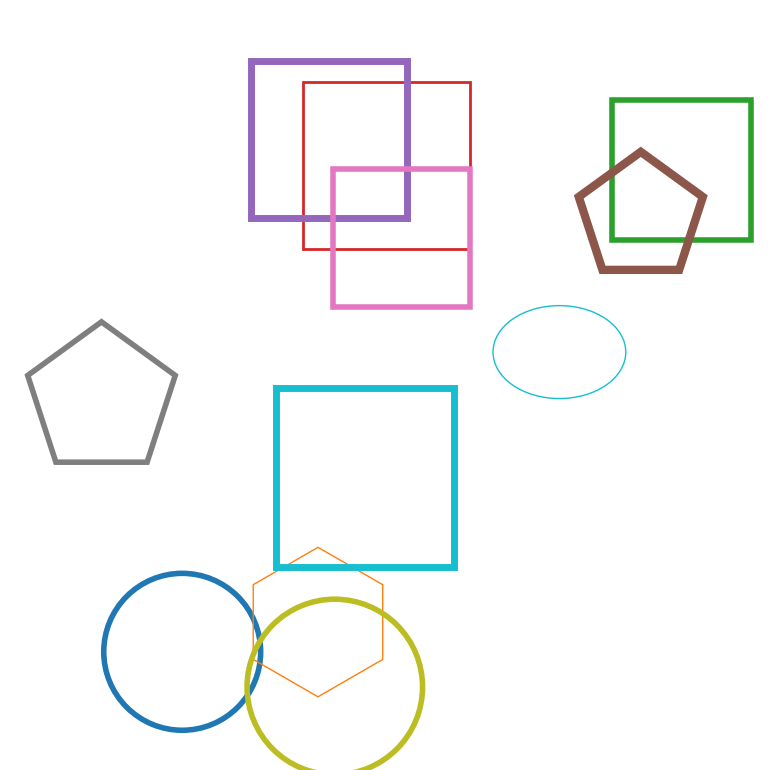[{"shape": "circle", "thickness": 2, "radius": 0.51, "center": [0.237, 0.154]}, {"shape": "hexagon", "thickness": 0.5, "radius": 0.49, "center": [0.413, 0.192]}, {"shape": "square", "thickness": 2, "radius": 0.45, "center": [0.885, 0.779]}, {"shape": "square", "thickness": 1, "radius": 0.54, "center": [0.503, 0.784]}, {"shape": "square", "thickness": 2.5, "radius": 0.51, "center": [0.427, 0.819]}, {"shape": "pentagon", "thickness": 3, "radius": 0.42, "center": [0.832, 0.718]}, {"shape": "square", "thickness": 2, "radius": 0.45, "center": [0.521, 0.691]}, {"shape": "pentagon", "thickness": 2, "radius": 0.5, "center": [0.132, 0.481]}, {"shape": "circle", "thickness": 2, "radius": 0.57, "center": [0.435, 0.108]}, {"shape": "square", "thickness": 2.5, "radius": 0.58, "center": [0.474, 0.38]}, {"shape": "oval", "thickness": 0.5, "radius": 0.43, "center": [0.726, 0.543]}]